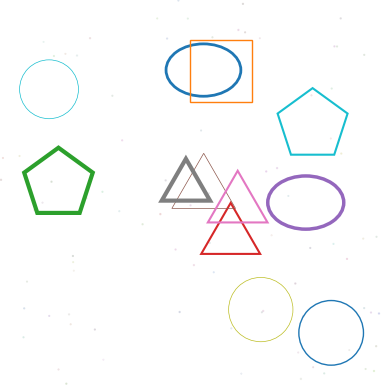[{"shape": "oval", "thickness": 2, "radius": 0.49, "center": [0.528, 0.818]}, {"shape": "circle", "thickness": 1, "radius": 0.42, "center": [0.86, 0.135]}, {"shape": "square", "thickness": 1, "radius": 0.4, "center": [0.573, 0.816]}, {"shape": "pentagon", "thickness": 3, "radius": 0.47, "center": [0.152, 0.523]}, {"shape": "triangle", "thickness": 1.5, "radius": 0.44, "center": [0.599, 0.385]}, {"shape": "oval", "thickness": 2.5, "radius": 0.49, "center": [0.794, 0.474]}, {"shape": "triangle", "thickness": 0.5, "radius": 0.48, "center": [0.529, 0.506]}, {"shape": "triangle", "thickness": 1.5, "radius": 0.45, "center": [0.617, 0.467]}, {"shape": "triangle", "thickness": 3, "radius": 0.36, "center": [0.483, 0.515]}, {"shape": "circle", "thickness": 0.5, "radius": 0.42, "center": [0.677, 0.196]}, {"shape": "circle", "thickness": 0.5, "radius": 0.38, "center": [0.127, 0.768]}, {"shape": "pentagon", "thickness": 1.5, "radius": 0.48, "center": [0.812, 0.676]}]